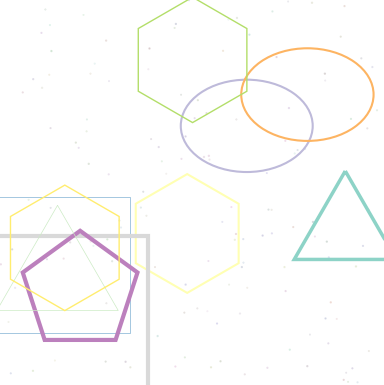[{"shape": "triangle", "thickness": 2.5, "radius": 0.77, "center": [0.897, 0.403]}, {"shape": "hexagon", "thickness": 1.5, "radius": 0.77, "center": [0.486, 0.394]}, {"shape": "oval", "thickness": 1.5, "radius": 0.86, "center": [0.641, 0.673]}, {"shape": "square", "thickness": 0.5, "radius": 0.88, "center": [0.162, 0.312]}, {"shape": "oval", "thickness": 1.5, "radius": 0.86, "center": [0.798, 0.754]}, {"shape": "hexagon", "thickness": 1, "radius": 0.81, "center": [0.5, 0.844]}, {"shape": "square", "thickness": 3, "radius": 1.0, "center": [0.184, 0.188]}, {"shape": "pentagon", "thickness": 3, "radius": 0.78, "center": [0.208, 0.244]}, {"shape": "triangle", "thickness": 0.5, "radius": 0.91, "center": [0.149, 0.284]}, {"shape": "hexagon", "thickness": 1, "radius": 0.81, "center": [0.168, 0.356]}]